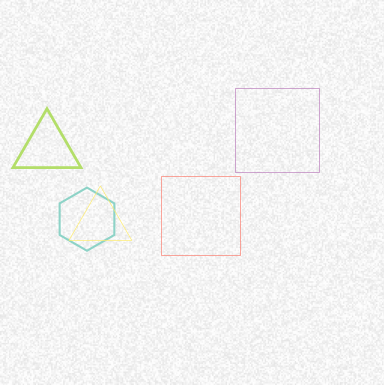[{"shape": "hexagon", "thickness": 1.5, "radius": 0.41, "center": [0.226, 0.431]}, {"shape": "square", "thickness": 0.5, "radius": 0.51, "center": [0.521, 0.439]}, {"shape": "triangle", "thickness": 2, "radius": 0.51, "center": [0.122, 0.616]}, {"shape": "square", "thickness": 0.5, "radius": 0.55, "center": [0.719, 0.662]}, {"shape": "triangle", "thickness": 0.5, "radius": 0.47, "center": [0.261, 0.423]}]